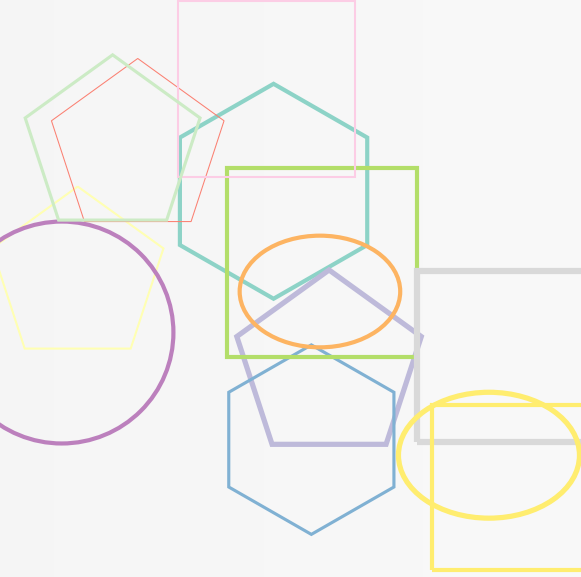[{"shape": "hexagon", "thickness": 2, "radius": 0.93, "center": [0.471, 0.668]}, {"shape": "pentagon", "thickness": 1, "radius": 0.78, "center": [0.134, 0.521]}, {"shape": "pentagon", "thickness": 2.5, "radius": 0.83, "center": [0.566, 0.365]}, {"shape": "pentagon", "thickness": 0.5, "radius": 0.78, "center": [0.237, 0.742]}, {"shape": "hexagon", "thickness": 1.5, "radius": 0.82, "center": [0.536, 0.238]}, {"shape": "oval", "thickness": 2, "radius": 0.69, "center": [0.55, 0.494]}, {"shape": "square", "thickness": 2, "radius": 0.82, "center": [0.554, 0.545]}, {"shape": "square", "thickness": 1, "radius": 0.76, "center": [0.458, 0.845]}, {"shape": "square", "thickness": 3, "radius": 0.74, "center": [0.866, 0.382]}, {"shape": "circle", "thickness": 2, "radius": 0.96, "center": [0.106, 0.423]}, {"shape": "pentagon", "thickness": 1.5, "radius": 0.79, "center": [0.194, 0.746]}, {"shape": "oval", "thickness": 2.5, "radius": 0.78, "center": [0.841, 0.211]}, {"shape": "square", "thickness": 2, "radius": 0.71, "center": [0.887, 0.154]}]